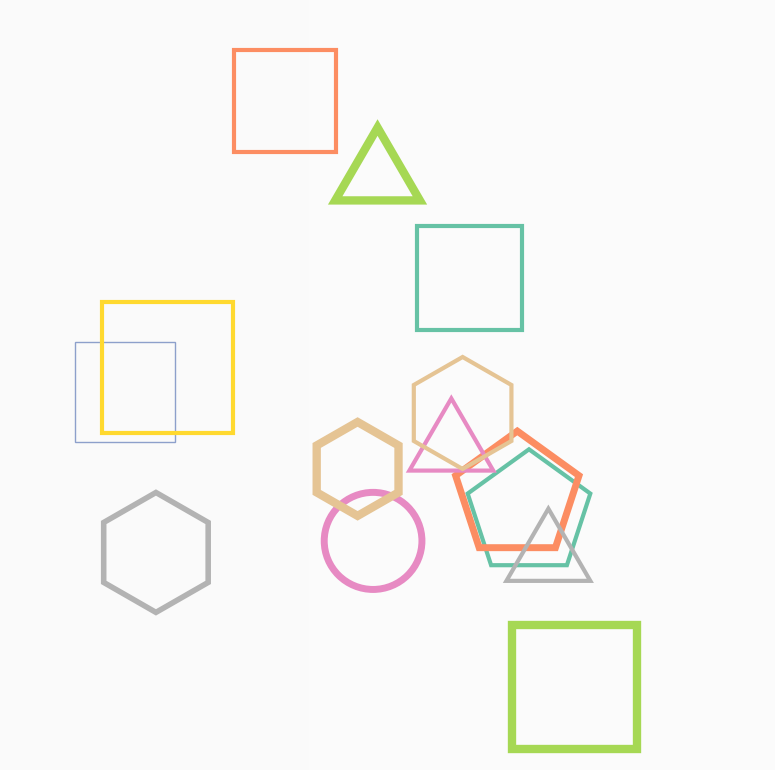[{"shape": "square", "thickness": 1.5, "radius": 0.34, "center": [0.606, 0.639]}, {"shape": "pentagon", "thickness": 1.5, "radius": 0.42, "center": [0.683, 0.333]}, {"shape": "square", "thickness": 1.5, "radius": 0.33, "center": [0.368, 0.869]}, {"shape": "pentagon", "thickness": 2.5, "radius": 0.42, "center": [0.667, 0.356]}, {"shape": "square", "thickness": 0.5, "radius": 0.32, "center": [0.161, 0.491]}, {"shape": "circle", "thickness": 2.5, "radius": 0.32, "center": [0.481, 0.298]}, {"shape": "triangle", "thickness": 1.5, "radius": 0.31, "center": [0.582, 0.42]}, {"shape": "square", "thickness": 3, "radius": 0.4, "center": [0.741, 0.108]}, {"shape": "triangle", "thickness": 3, "radius": 0.32, "center": [0.487, 0.771]}, {"shape": "square", "thickness": 1.5, "radius": 0.42, "center": [0.216, 0.523]}, {"shape": "hexagon", "thickness": 1.5, "radius": 0.36, "center": [0.597, 0.464]}, {"shape": "hexagon", "thickness": 3, "radius": 0.3, "center": [0.461, 0.391]}, {"shape": "triangle", "thickness": 1.5, "radius": 0.31, "center": [0.708, 0.277]}, {"shape": "hexagon", "thickness": 2, "radius": 0.39, "center": [0.201, 0.283]}]